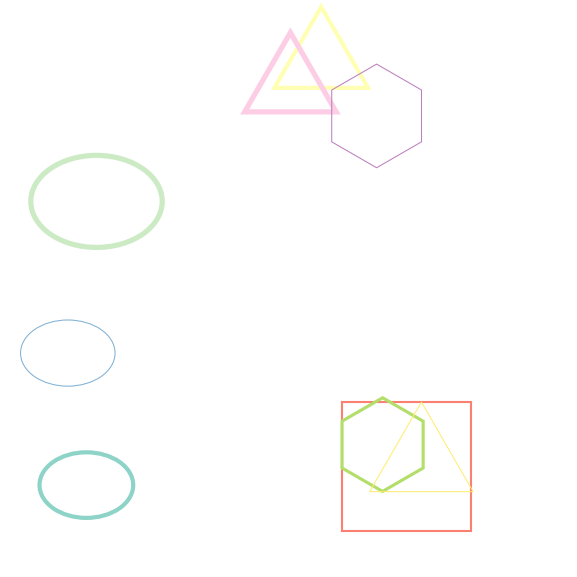[{"shape": "oval", "thickness": 2, "radius": 0.41, "center": [0.15, 0.159]}, {"shape": "triangle", "thickness": 2, "radius": 0.47, "center": [0.556, 0.894]}, {"shape": "square", "thickness": 1, "radius": 0.56, "center": [0.703, 0.19]}, {"shape": "oval", "thickness": 0.5, "radius": 0.41, "center": [0.117, 0.388]}, {"shape": "hexagon", "thickness": 1.5, "radius": 0.41, "center": [0.662, 0.229]}, {"shape": "triangle", "thickness": 2.5, "radius": 0.46, "center": [0.503, 0.851]}, {"shape": "hexagon", "thickness": 0.5, "radius": 0.45, "center": [0.652, 0.798]}, {"shape": "oval", "thickness": 2.5, "radius": 0.57, "center": [0.167, 0.65]}, {"shape": "triangle", "thickness": 0.5, "radius": 0.52, "center": [0.73, 0.199]}]